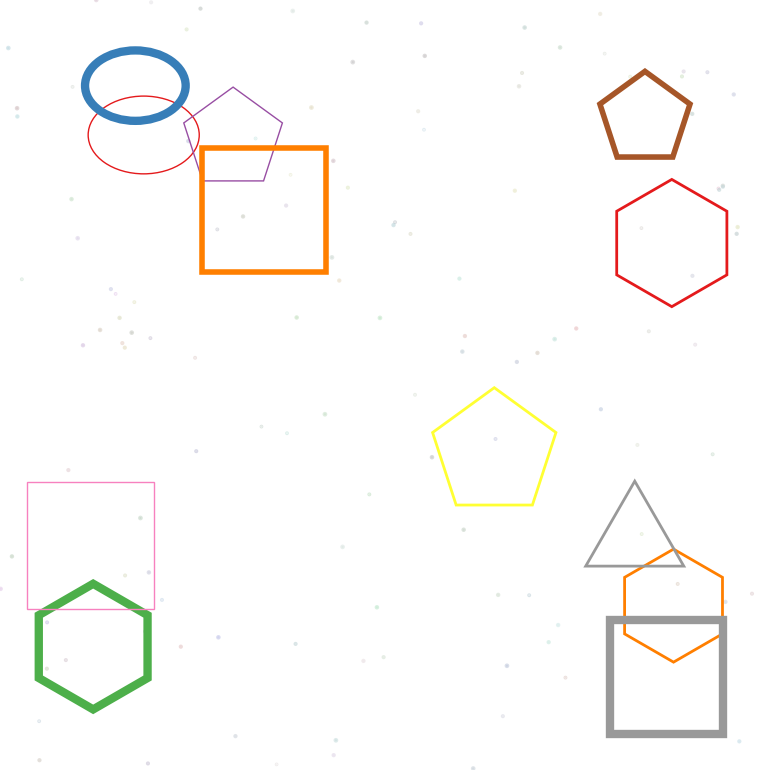[{"shape": "oval", "thickness": 0.5, "radius": 0.36, "center": [0.187, 0.825]}, {"shape": "hexagon", "thickness": 1, "radius": 0.41, "center": [0.872, 0.684]}, {"shape": "oval", "thickness": 3, "radius": 0.33, "center": [0.176, 0.889]}, {"shape": "hexagon", "thickness": 3, "radius": 0.41, "center": [0.121, 0.16]}, {"shape": "pentagon", "thickness": 0.5, "radius": 0.34, "center": [0.303, 0.82]}, {"shape": "square", "thickness": 2, "radius": 0.4, "center": [0.343, 0.727]}, {"shape": "hexagon", "thickness": 1, "radius": 0.37, "center": [0.875, 0.213]}, {"shape": "pentagon", "thickness": 1, "radius": 0.42, "center": [0.642, 0.412]}, {"shape": "pentagon", "thickness": 2, "radius": 0.31, "center": [0.838, 0.846]}, {"shape": "square", "thickness": 0.5, "radius": 0.41, "center": [0.117, 0.291]}, {"shape": "triangle", "thickness": 1, "radius": 0.37, "center": [0.824, 0.302]}, {"shape": "square", "thickness": 3, "radius": 0.37, "center": [0.866, 0.121]}]